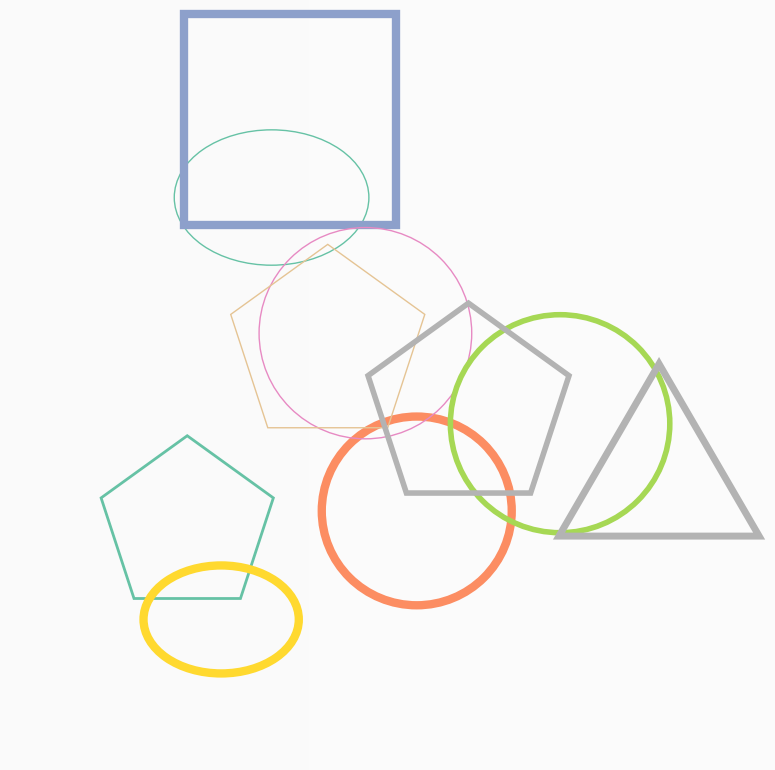[{"shape": "oval", "thickness": 0.5, "radius": 0.63, "center": [0.35, 0.743]}, {"shape": "pentagon", "thickness": 1, "radius": 0.58, "center": [0.242, 0.317]}, {"shape": "circle", "thickness": 3, "radius": 0.61, "center": [0.538, 0.336]}, {"shape": "square", "thickness": 3, "radius": 0.69, "center": [0.374, 0.845]}, {"shape": "circle", "thickness": 0.5, "radius": 0.69, "center": [0.471, 0.567]}, {"shape": "circle", "thickness": 2, "radius": 0.71, "center": [0.723, 0.45]}, {"shape": "oval", "thickness": 3, "radius": 0.5, "center": [0.285, 0.196]}, {"shape": "pentagon", "thickness": 0.5, "radius": 0.66, "center": [0.423, 0.551]}, {"shape": "pentagon", "thickness": 2, "radius": 0.68, "center": [0.605, 0.47]}, {"shape": "triangle", "thickness": 2.5, "radius": 0.75, "center": [0.85, 0.378]}]